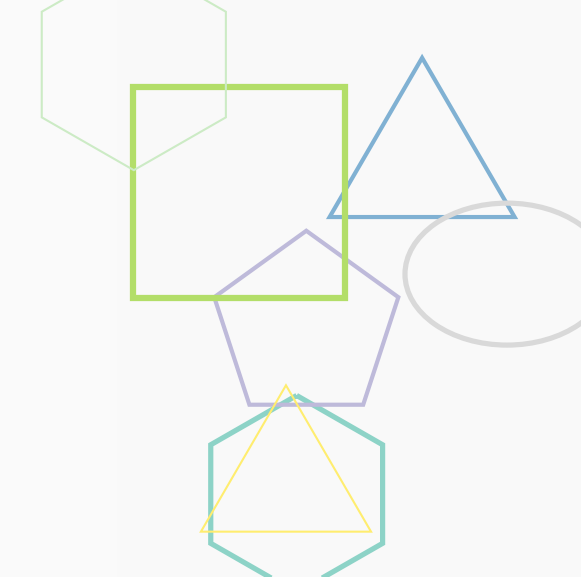[{"shape": "hexagon", "thickness": 2.5, "radius": 0.85, "center": [0.51, 0.144]}, {"shape": "pentagon", "thickness": 2, "radius": 0.83, "center": [0.527, 0.433]}, {"shape": "triangle", "thickness": 2, "radius": 0.92, "center": [0.726, 0.715]}, {"shape": "square", "thickness": 3, "radius": 0.91, "center": [0.412, 0.666]}, {"shape": "oval", "thickness": 2.5, "radius": 0.88, "center": [0.872, 0.524]}, {"shape": "hexagon", "thickness": 1, "radius": 0.91, "center": [0.23, 0.887]}, {"shape": "triangle", "thickness": 1, "radius": 0.84, "center": [0.492, 0.163]}]